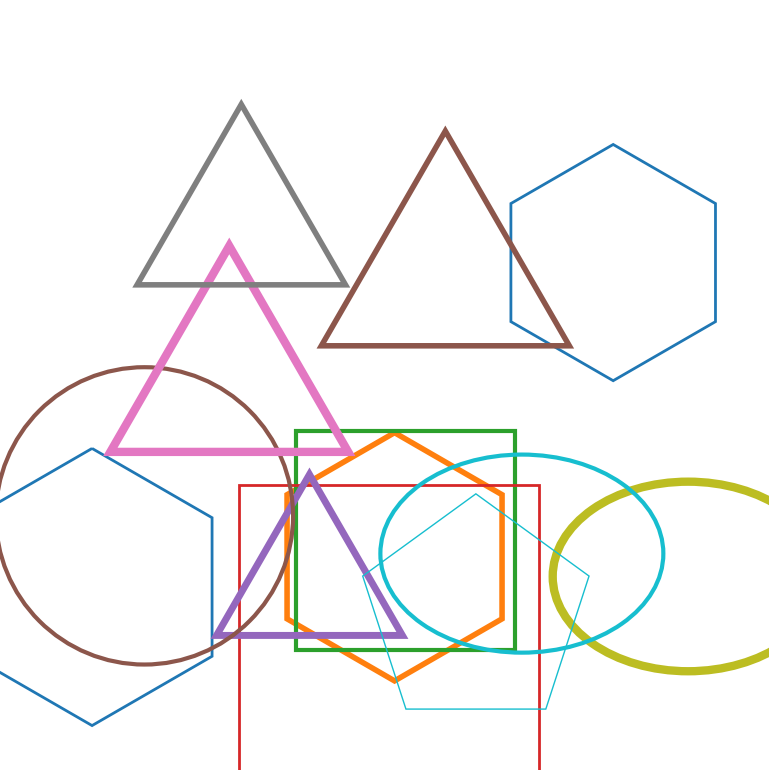[{"shape": "hexagon", "thickness": 1, "radius": 0.9, "center": [0.12, 0.238]}, {"shape": "hexagon", "thickness": 1, "radius": 0.77, "center": [0.796, 0.659]}, {"shape": "hexagon", "thickness": 2, "radius": 0.81, "center": [0.512, 0.277]}, {"shape": "square", "thickness": 1.5, "radius": 0.71, "center": [0.527, 0.298]}, {"shape": "square", "thickness": 1, "radius": 0.97, "center": [0.505, 0.175]}, {"shape": "triangle", "thickness": 2.5, "radius": 0.7, "center": [0.402, 0.244]}, {"shape": "circle", "thickness": 1.5, "radius": 0.97, "center": [0.188, 0.33]}, {"shape": "triangle", "thickness": 2, "radius": 0.93, "center": [0.578, 0.644]}, {"shape": "triangle", "thickness": 3, "radius": 0.89, "center": [0.298, 0.502]}, {"shape": "triangle", "thickness": 2, "radius": 0.78, "center": [0.313, 0.708]}, {"shape": "oval", "thickness": 3, "radius": 0.88, "center": [0.894, 0.251]}, {"shape": "pentagon", "thickness": 0.5, "radius": 0.77, "center": [0.618, 0.204]}, {"shape": "oval", "thickness": 1.5, "radius": 0.92, "center": [0.678, 0.281]}]